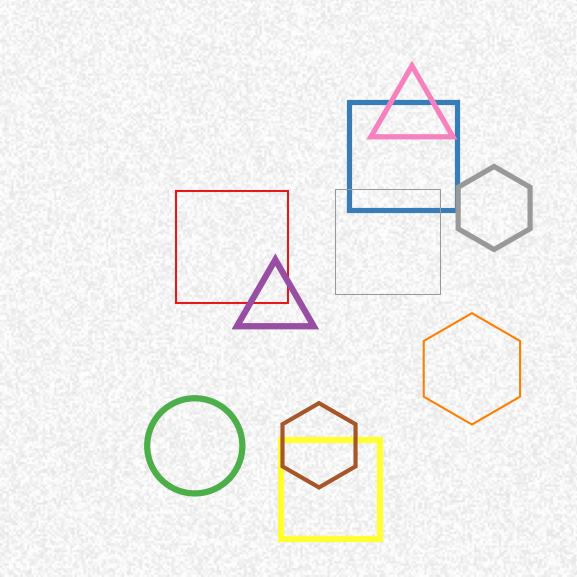[{"shape": "square", "thickness": 1, "radius": 0.49, "center": [0.402, 0.571]}, {"shape": "square", "thickness": 2.5, "radius": 0.47, "center": [0.697, 0.729]}, {"shape": "circle", "thickness": 3, "radius": 0.41, "center": [0.337, 0.227]}, {"shape": "triangle", "thickness": 3, "radius": 0.38, "center": [0.477, 0.473]}, {"shape": "hexagon", "thickness": 1, "radius": 0.48, "center": [0.817, 0.36]}, {"shape": "square", "thickness": 3, "radius": 0.43, "center": [0.573, 0.152]}, {"shape": "hexagon", "thickness": 2, "radius": 0.37, "center": [0.552, 0.228]}, {"shape": "triangle", "thickness": 2.5, "radius": 0.41, "center": [0.713, 0.803]}, {"shape": "square", "thickness": 0.5, "radius": 0.45, "center": [0.671, 0.581]}, {"shape": "hexagon", "thickness": 2.5, "radius": 0.36, "center": [0.856, 0.639]}]